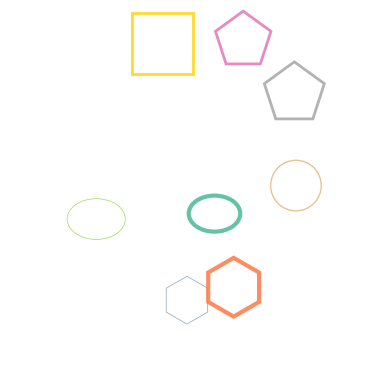[{"shape": "oval", "thickness": 3, "radius": 0.33, "center": [0.557, 0.445]}, {"shape": "hexagon", "thickness": 3, "radius": 0.38, "center": [0.607, 0.254]}, {"shape": "hexagon", "thickness": 0.5, "radius": 0.31, "center": [0.486, 0.22]}, {"shape": "pentagon", "thickness": 2, "radius": 0.38, "center": [0.632, 0.895]}, {"shape": "oval", "thickness": 0.5, "radius": 0.38, "center": [0.25, 0.431]}, {"shape": "square", "thickness": 2, "radius": 0.4, "center": [0.422, 0.888]}, {"shape": "circle", "thickness": 1, "radius": 0.33, "center": [0.769, 0.518]}, {"shape": "pentagon", "thickness": 2, "radius": 0.41, "center": [0.765, 0.757]}]